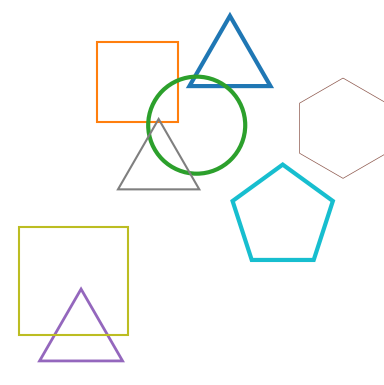[{"shape": "triangle", "thickness": 3, "radius": 0.61, "center": [0.597, 0.837]}, {"shape": "square", "thickness": 1.5, "radius": 0.52, "center": [0.357, 0.787]}, {"shape": "circle", "thickness": 3, "radius": 0.63, "center": [0.511, 0.675]}, {"shape": "triangle", "thickness": 2, "radius": 0.62, "center": [0.211, 0.125]}, {"shape": "hexagon", "thickness": 0.5, "radius": 0.65, "center": [0.891, 0.667]}, {"shape": "triangle", "thickness": 1.5, "radius": 0.61, "center": [0.412, 0.569]}, {"shape": "square", "thickness": 1.5, "radius": 0.71, "center": [0.19, 0.27]}, {"shape": "pentagon", "thickness": 3, "radius": 0.68, "center": [0.734, 0.436]}]